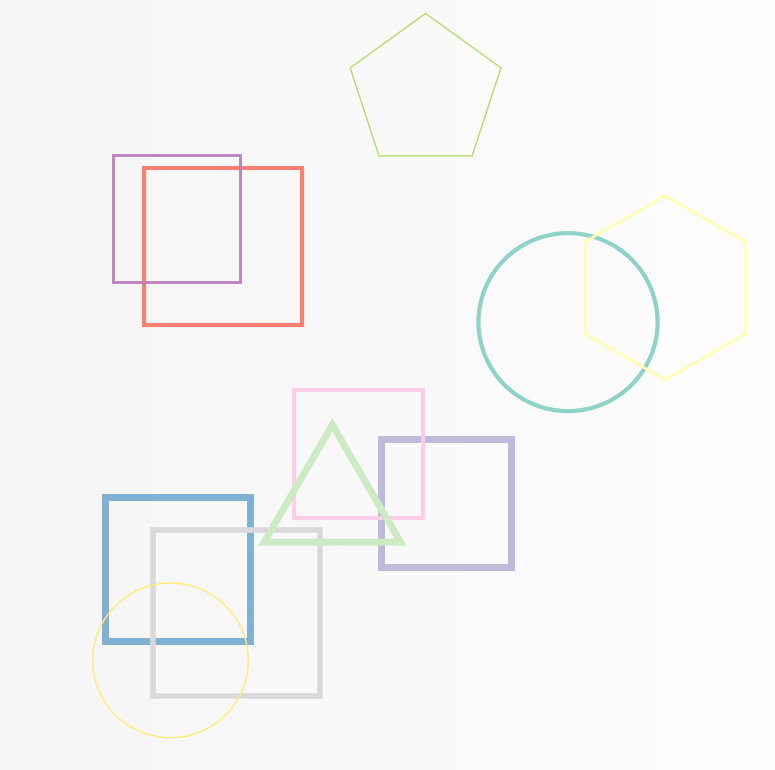[{"shape": "circle", "thickness": 1.5, "radius": 0.58, "center": [0.733, 0.582]}, {"shape": "hexagon", "thickness": 1, "radius": 0.6, "center": [0.858, 0.626]}, {"shape": "square", "thickness": 2.5, "radius": 0.42, "center": [0.575, 0.347]}, {"shape": "square", "thickness": 1.5, "radius": 0.51, "center": [0.287, 0.679]}, {"shape": "square", "thickness": 2.5, "radius": 0.47, "center": [0.229, 0.261]}, {"shape": "pentagon", "thickness": 0.5, "radius": 0.51, "center": [0.549, 0.88]}, {"shape": "square", "thickness": 1.5, "radius": 0.42, "center": [0.463, 0.411]}, {"shape": "square", "thickness": 2, "radius": 0.54, "center": [0.305, 0.204]}, {"shape": "square", "thickness": 1, "radius": 0.41, "center": [0.228, 0.716]}, {"shape": "triangle", "thickness": 2.5, "radius": 0.51, "center": [0.429, 0.347]}, {"shape": "circle", "thickness": 0.5, "radius": 0.5, "center": [0.22, 0.142]}]